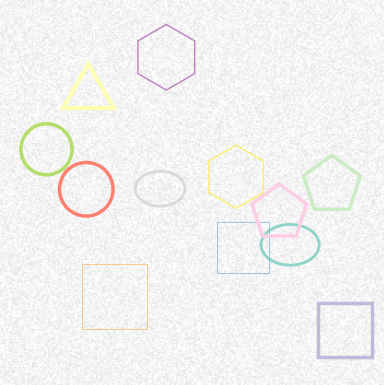[{"shape": "oval", "thickness": 2, "radius": 0.38, "center": [0.754, 0.364]}, {"shape": "triangle", "thickness": 3, "radius": 0.38, "center": [0.229, 0.757]}, {"shape": "square", "thickness": 2.5, "radius": 0.35, "center": [0.896, 0.143]}, {"shape": "circle", "thickness": 2.5, "radius": 0.35, "center": [0.224, 0.508]}, {"shape": "square", "thickness": 0.5, "radius": 0.33, "center": [0.631, 0.357]}, {"shape": "square", "thickness": 0.5, "radius": 0.42, "center": [0.298, 0.23]}, {"shape": "circle", "thickness": 2.5, "radius": 0.33, "center": [0.121, 0.612]}, {"shape": "pentagon", "thickness": 2.5, "radius": 0.37, "center": [0.725, 0.447]}, {"shape": "oval", "thickness": 2, "radius": 0.32, "center": [0.416, 0.51]}, {"shape": "hexagon", "thickness": 1, "radius": 0.43, "center": [0.432, 0.851]}, {"shape": "pentagon", "thickness": 2.5, "radius": 0.39, "center": [0.862, 0.519]}, {"shape": "hexagon", "thickness": 1, "radius": 0.41, "center": [0.613, 0.541]}]